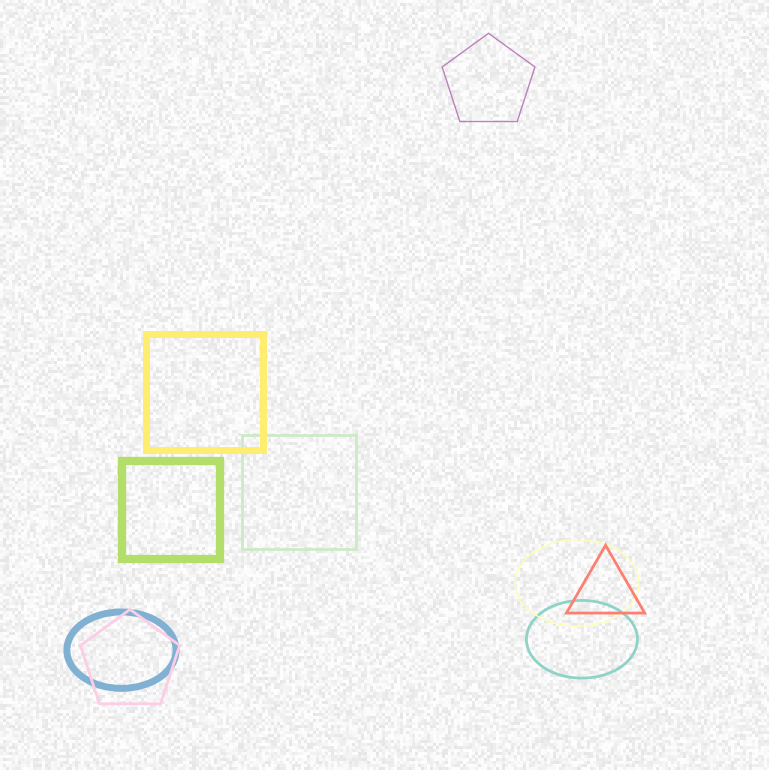[{"shape": "oval", "thickness": 1, "radius": 0.36, "center": [0.756, 0.17]}, {"shape": "oval", "thickness": 0.5, "radius": 0.4, "center": [0.749, 0.243]}, {"shape": "triangle", "thickness": 1, "radius": 0.29, "center": [0.786, 0.233]}, {"shape": "oval", "thickness": 2.5, "radius": 0.35, "center": [0.158, 0.156]}, {"shape": "square", "thickness": 3, "radius": 0.32, "center": [0.222, 0.338]}, {"shape": "pentagon", "thickness": 1, "radius": 0.34, "center": [0.169, 0.141]}, {"shape": "pentagon", "thickness": 0.5, "radius": 0.32, "center": [0.634, 0.893]}, {"shape": "square", "thickness": 1, "radius": 0.37, "center": [0.389, 0.361]}, {"shape": "square", "thickness": 2.5, "radius": 0.38, "center": [0.265, 0.491]}]